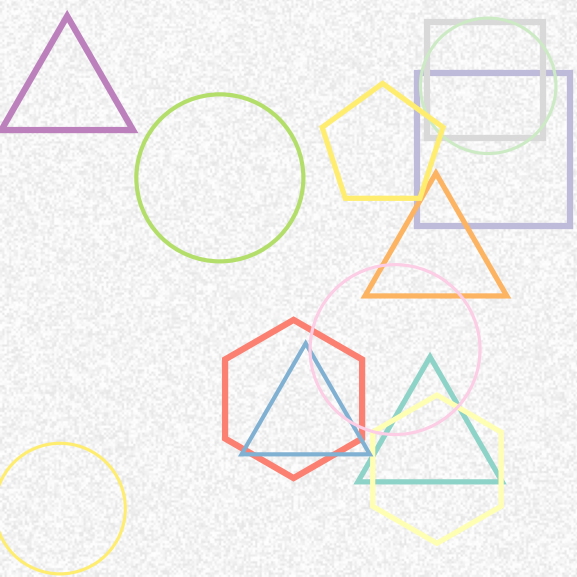[{"shape": "triangle", "thickness": 2.5, "radius": 0.72, "center": [0.745, 0.237]}, {"shape": "hexagon", "thickness": 2.5, "radius": 0.64, "center": [0.757, 0.187]}, {"shape": "square", "thickness": 3, "radius": 0.66, "center": [0.854, 0.74]}, {"shape": "hexagon", "thickness": 3, "radius": 0.68, "center": [0.508, 0.308]}, {"shape": "triangle", "thickness": 2, "radius": 0.64, "center": [0.529, 0.276]}, {"shape": "triangle", "thickness": 2.5, "radius": 0.71, "center": [0.755, 0.558]}, {"shape": "circle", "thickness": 2, "radius": 0.72, "center": [0.381, 0.691]}, {"shape": "circle", "thickness": 1.5, "radius": 0.74, "center": [0.684, 0.394]}, {"shape": "square", "thickness": 3, "radius": 0.5, "center": [0.84, 0.861]}, {"shape": "triangle", "thickness": 3, "radius": 0.66, "center": [0.116, 0.84]}, {"shape": "circle", "thickness": 1.5, "radius": 0.59, "center": [0.845, 0.851]}, {"shape": "circle", "thickness": 1.5, "radius": 0.57, "center": [0.104, 0.118]}, {"shape": "pentagon", "thickness": 2.5, "radius": 0.55, "center": [0.662, 0.745]}]